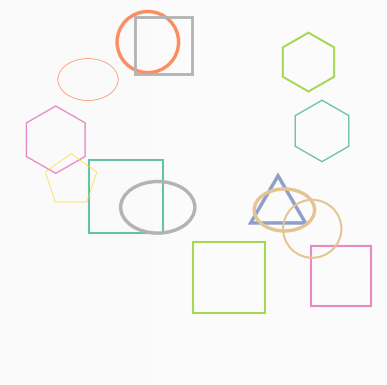[{"shape": "square", "thickness": 1.5, "radius": 0.48, "center": [0.325, 0.49]}, {"shape": "hexagon", "thickness": 1, "radius": 0.4, "center": [0.831, 0.66]}, {"shape": "oval", "thickness": 0.5, "radius": 0.39, "center": [0.227, 0.794]}, {"shape": "circle", "thickness": 2.5, "radius": 0.4, "center": [0.382, 0.891]}, {"shape": "triangle", "thickness": 2.5, "radius": 0.41, "center": [0.718, 0.462]}, {"shape": "hexagon", "thickness": 1, "radius": 0.44, "center": [0.144, 0.637]}, {"shape": "square", "thickness": 1.5, "radius": 0.39, "center": [0.88, 0.284]}, {"shape": "square", "thickness": 1.5, "radius": 0.46, "center": [0.592, 0.279]}, {"shape": "hexagon", "thickness": 1.5, "radius": 0.38, "center": [0.796, 0.839]}, {"shape": "pentagon", "thickness": 0.5, "radius": 0.35, "center": [0.183, 0.532]}, {"shape": "circle", "thickness": 1.5, "radius": 0.38, "center": [0.806, 0.406]}, {"shape": "oval", "thickness": 2.5, "radius": 0.39, "center": [0.734, 0.455]}, {"shape": "square", "thickness": 2, "radius": 0.37, "center": [0.422, 0.882]}, {"shape": "oval", "thickness": 2.5, "radius": 0.48, "center": [0.407, 0.462]}]